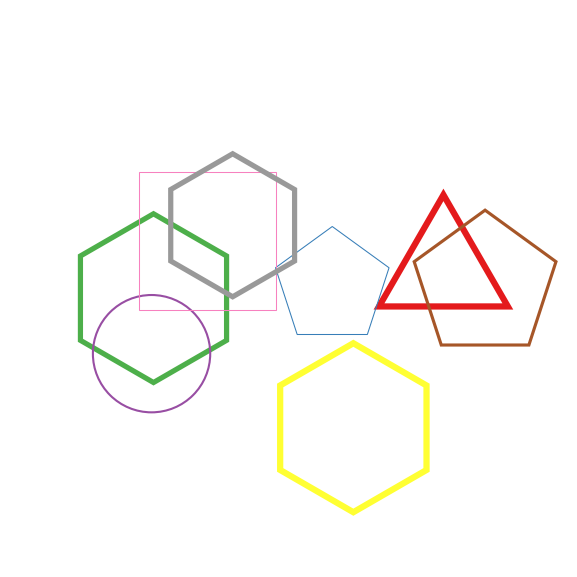[{"shape": "triangle", "thickness": 3, "radius": 0.64, "center": [0.768, 0.533]}, {"shape": "pentagon", "thickness": 0.5, "radius": 0.52, "center": [0.575, 0.504]}, {"shape": "hexagon", "thickness": 2.5, "radius": 0.73, "center": [0.266, 0.483]}, {"shape": "circle", "thickness": 1, "radius": 0.51, "center": [0.262, 0.387]}, {"shape": "hexagon", "thickness": 3, "radius": 0.73, "center": [0.612, 0.259]}, {"shape": "pentagon", "thickness": 1.5, "radius": 0.65, "center": [0.84, 0.506]}, {"shape": "square", "thickness": 0.5, "radius": 0.59, "center": [0.36, 0.582]}, {"shape": "hexagon", "thickness": 2.5, "radius": 0.62, "center": [0.403, 0.609]}]